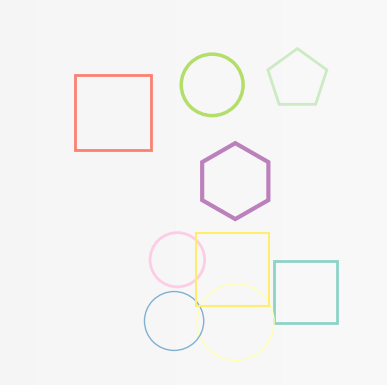[{"shape": "square", "thickness": 2, "radius": 0.4, "center": [0.788, 0.242]}, {"shape": "circle", "thickness": 1, "radius": 0.5, "center": [0.608, 0.163]}, {"shape": "square", "thickness": 2, "radius": 0.49, "center": [0.292, 0.708]}, {"shape": "circle", "thickness": 1, "radius": 0.38, "center": [0.449, 0.166]}, {"shape": "circle", "thickness": 2.5, "radius": 0.4, "center": [0.548, 0.78]}, {"shape": "circle", "thickness": 2, "radius": 0.35, "center": [0.458, 0.325]}, {"shape": "hexagon", "thickness": 3, "radius": 0.49, "center": [0.607, 0.53]}, {"shape": "pentagon", "thickness": 2, "radius": 0.4, "center": [0.767, 0.794]}, {"shape": "square", "thickness": 1.5, "radius": 0.47, "center": [0.599, 0.299]}]